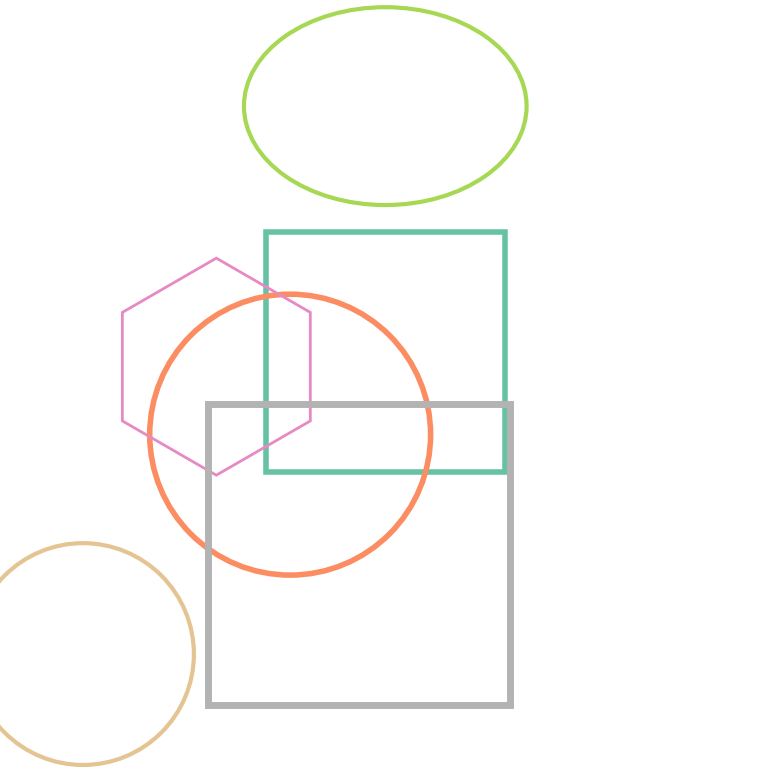[{"shape": "square", "thickness": 2, "radius": 0.78, "center": [0.501, 0.543]}, {"shape": "circle", "thickness": 2, "radius": 0.91, "center": [0.377, 0.436]}, {"shape": "hexagon", "thickness": 1, "radius": 0.7, "center": [0.281, 0.524]}, {"shape": "oval", "thickness": 1.5, "radius": 0.92, "center": [0.5, 0.862]}, {"shape": "circle", "thickness": 1.5, "radius": 0.72, "center": [0.108, 0.151]}, {"shape": "square", "thickness": 2.5, "radius": 0.98, "center": [0.466, 0.28]}]